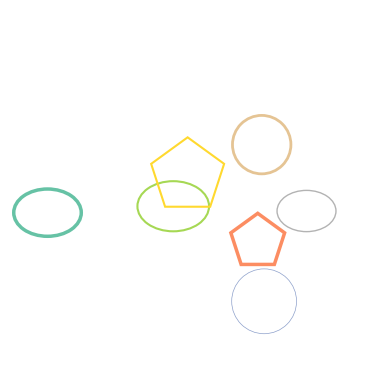[{"shape": "oval", "thickness": 2.5, "radius": 0.44, "center": [0.123, 0.448]}, {"shape": "pentagon", "thickness": 2.5, "radius": 0.37, "center": [0.669, 0.373]}, {"shape": "circle", "thickness": 0.5, "radius": 0.42, "center": [0.686, 0.217]}, {"shape": "oval", "thickness": 1.5, "radius": 0.46, "center": [0.45, 0.464]}, {"shape": "pentagon", "thickness": 1.5, "radius": 0.5, "center": [0.487, 0.544]}, {"shape": "circle", "thickness": 2, "radius": 0.38, "center": [0.68, 0.624]}, {"shape": "oval", "thickness": 1, "radius": 0.38, "center": [0.796, 0.452]}]